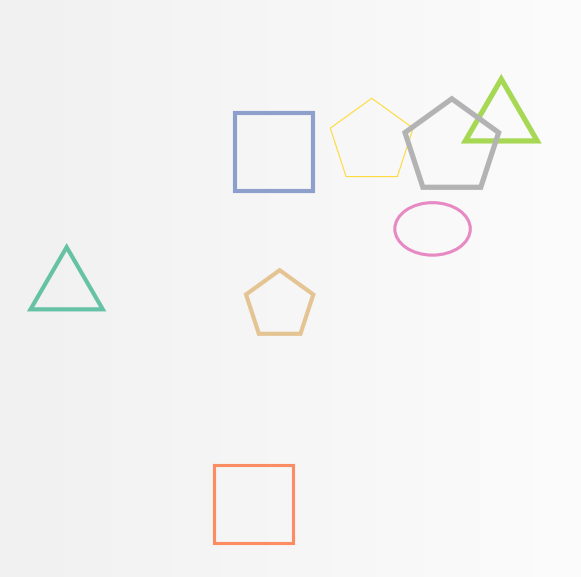[{"shape": "triangle", "thickness": 2, "radius": 0.36, "center": [0.115, 0.499]}, {"shape": "square", "thickness": 1.5, "radius": 0.34, "center": [0.437, 0.127]}, {"shape": "square", "thickness": 2, "radius": 0.34, "center": [0.471, 0.736]}, {"shape": "oval", "thickness": 1.5, "radius": 0.32, "center": [0.744, 0.603]}, {"shape": "triangle", "thickness": 2.5, "radius": 0.36, "center": [0.862, 0.791]}, {"shape": "pentagon", "thickness": 0.5, "radius": 0.37, "center": [0.64, 0.754]}, {"shape": "pentagon", "thickness": 2, "radius": 0.3, "center": [0.481, 0.47]}, {"shape": "pentagon", "thickness": 2.5, "radius": 0.42, "center": [0.777, 0.743]}]